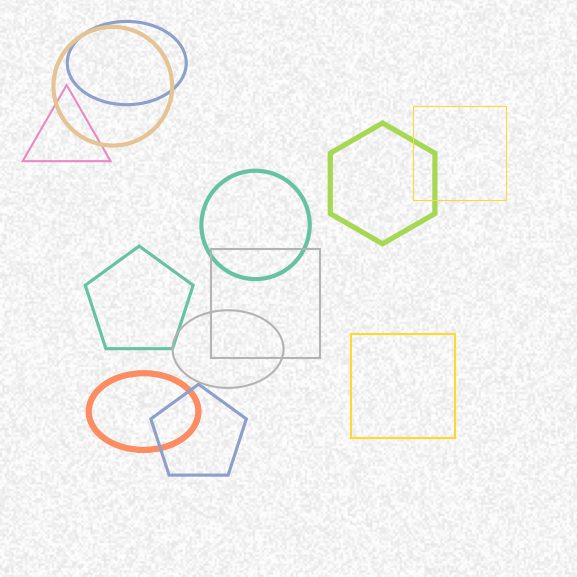[{"shape": "pentagon", "thickness": 1.5, "radius": 0.49, "center": [0.241, 0.475]}, {"shape": "circle", "thickness": 2, "radius": 0.47, "center": [0.443, 0.61]}, {"shape": "oval", "thickness": 3, "radius": 0.47, "center": [0.249, 0.286]}, {"shape": "oval", "thickness": 1.5, "radius": 0.52, "center": [0.219, 0.89]}, {"shape": "pentagon", "thickness": 1.5, "radius": 0.43, "center": [0.344, 0.247]}, {"shape": "triangle", "thickness": 1, "radius": 0.44, "center": [0.115, 0.764]}, {"shape": "hexagon", "thickness": 2.5, "radius": 0.52, "center": [0.662, 0.682]}, {"shape": "square", "thickness": 0.5, "radius": 0.4, "center": [0.796, 0.734]}, {"shape": "square", "thickness": 1, "radius": 0.45, "center": [0.697, 0.33]}, {"shape": "circle", "thickness": 2, "radius": 0.51, "center": [0.195, 0.85]}, {"shape": "oval", "thickness": 1, "radius": 0.48, "center": [0.395, 0.395]}, {"shape": "square", "thickness": 1, "radius": 0.47, "center": [0.46, 0.474]}]